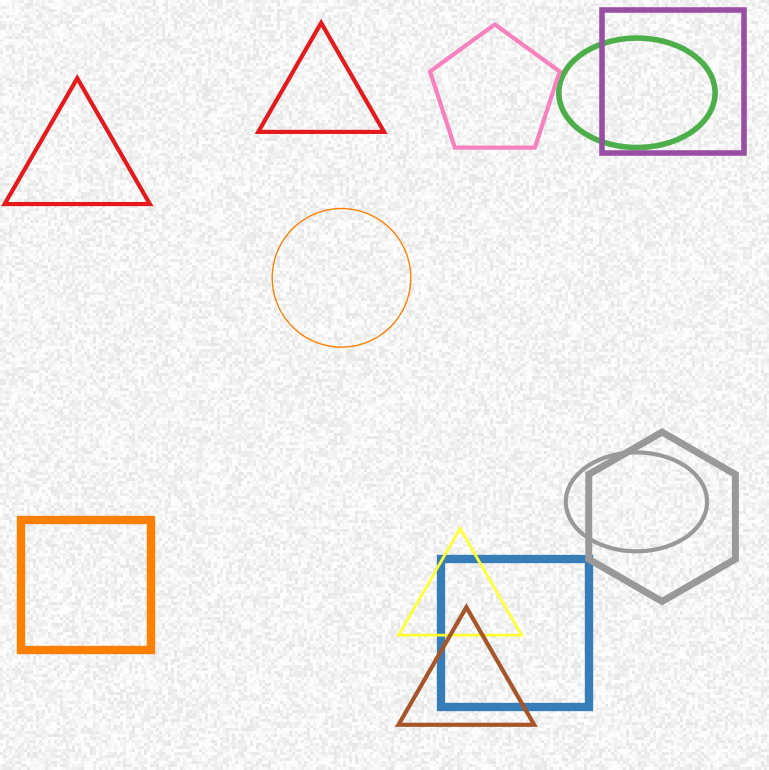[{"shape": "triangle", "thickness": 1.5, "radius": 0.47, "center": [0.417, 0.876]}, {"shape": "triangle", "thickness": 1.5, "radius": 0.54, "center": [0.1, 0.789]}, {"shape": "square", "thickness": 3, "radius": 0.48, "center": [0.669, 0.178]}, {"shape": "oval", "thickness": 2, "radius": 0.51, "center": [0.827, 0.879]}, {"shape": "square", "thickness": 2, "radius": 0.46, "center": [0.874, 0.894]}, {"shape": "square", "thickness": 3, "radius": 0.42, "center": [0.112, 0.241]}, {"shape": "circle", "thickness": 0.5, "radius": 0.45, "center": [0.444, 0.639]}, {"shape": "triangle", "thickness": 1, "radius": 0.46, "center": [0.598, 0.221]}, {"shape": "triangle", "thickness": 1.5, "radius": 0.51, "center": [0.606, 0.11]}, {"shape": "pentagon", "thickness": 1.5, "radius": 0.44, "center": [0.643, 0.88]}, {"shape": "hexagon", "thickness": 2.5, "radius": 0.55, "center": [0.86, 0.329]}, {"shape": "oval", "thickness": 1.5, "radius": 0.46, "center": [0.827, 0.348]}]